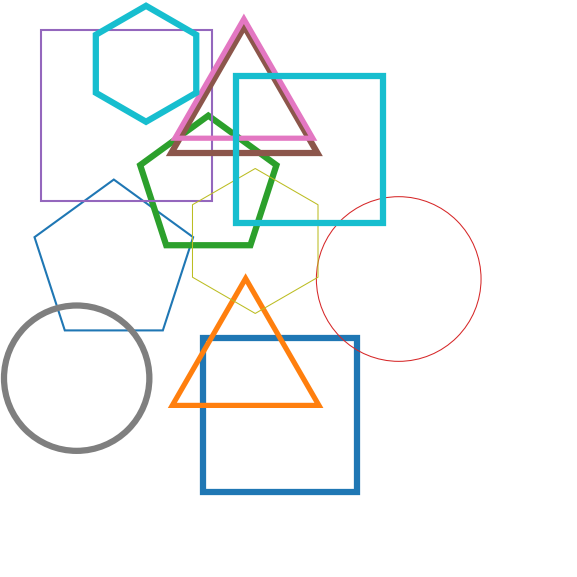[{"shape": "pentagon", "thickness": 1, "radius": 0.72, "center": [0.197, 0.544]}, {"shape": "square", "thickness": 3, "radius": 0.67, "center": [0.485, 0.28]}, {"shape": "triangle", "thickness": 2.5, "radius": 0.73, "center": [0.425, 0.37]}, {"shape": "pentagon", "thickness": 3, "radius": 0.62, "center": [0.361, 0.675]}, {"shape": "circle", "thickness": 0.5, "radius": 0.71, "center": [0.69, 0.516]}, {"shape": "square", "thickness": 1, "radius": 0.74, "center": [0.218, 0.8]}, {"shape": "triangle", "thickness": 3, "radius": 0.73, "center": [0.423, 0.807]}, {"shape": "triangle", "thickness": 2.5, "radius": 0.69, "center": [0.422, 0.829]}, {"shape": "circle", "thickness": 3, "radius": 0.63, "center": [0.133, 0.344]}, {"shape": "hexagon", "thickness": 0.5, "radius": 0.63, "center": [0.442, 0.582]}, {"shape": "hexagon", "thickness": 3, "radius": 0.5, "center": [0.253, 0.889]}, {"shape": "square", "thickness": 3, "radius": 0.63, "center": [0.536, 0.741]}]